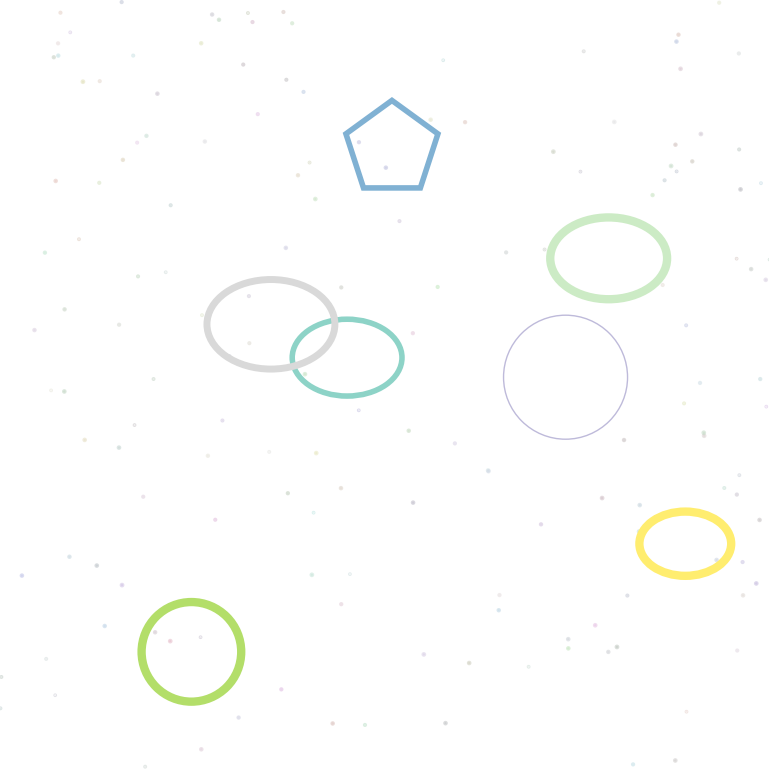[{"shape": "oval", "thickness": 2, "radius": 0.36, "center": [0.451, 0.536]}, {"shape": "circle", "thickness": 0.5, "radius": 0.4, "center": [0.734, 0.51]}, {"shape": "pentagon", "thickness": 2, "radius": 0.31, "center": [0.509, 0.807]}, {"shape": "circle", "thickness": 3, "radius": 0.32, "center": [0.249, 0.153]}, {"shape": "oval", "thickness": 2.5, "radius": 0.42, "center": [0.352, 0.579]}, {"shape": "oval", "thickness": 3, "radius": 0.38, "center": [0.79, 0.665]}, {"shape": "oval", "thickness": 3, "radius": 0.3, "center": [0.89, 0.294]}]